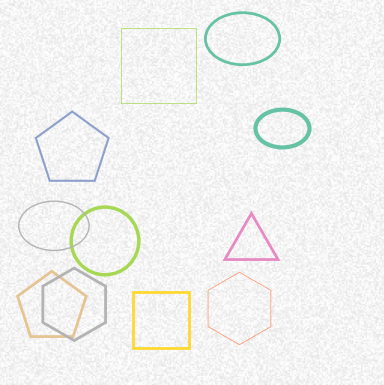[{"shape": "oval", "thickness": 3, "radius": 0.35, "center": [0.734, 0.666]}, {"shape": "oval", "thickness": 2, "radius": 0.48, "center": [0.63, 0.899]}, {"shape": "hexagon", "thickness": 0.5, "radius": 0.47, "center": [0.622, 0.199]}, {"shape": "pentagon", "thickness": 1.5, "radius": 0.5, "center": [0.188, 0.611]}, {"shape": "triangle", "thickness": 2, "radius": 0.4, "center": [0.653, 0.366]}, {"shape": "circle", "thickness": 2.5, "radius": 0.44, "center": [0.273, 0.374]}, {"shape": "square", "thickness": 0.5, "radius": 0.48, "center": [0.412, 0.83]}, {"shape": "square", "thickness": 2, "radius": 0.36, "center": [0.419, 0.169]}, {"shape": "pentagon", "thickness": 2, "radius": 0.47, "center": [0.135, 0.202]}, {"shape": "oval", "thickness": 1, "radius": 0.46, "center": [0.14, 0.413]}, {"shape": "hexagon", "thickness": 2, "radius": 0.47, "center": [0.193, 0.21]}]